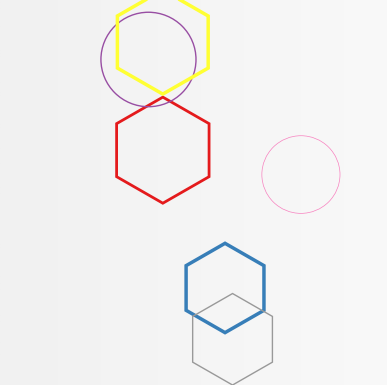[{"shape": "hexagon", "thickness": 2, "radius": 0.69, "center": [0.42, 0.61]}, {"shape": "hexagon", "thickness": 2.5, "radius": 0.58, "center": [0.581, 0.252]}, {"shape": "circle", "thickness": 1, "radius": 0.61, "center": [0.383, 0.846]}, {"shape": "hexagon", "thickness": 2.5, "radius": 0.68, "center": [0.42, 0.891]}, {"shape": "circle", "thickness": 0.5, "radius": 0.5, "center": [0.777, 0.547]}, {"shape": "hexagon", "thickness": 1, "radius": 0.59, "center": [0.6, 0.119]}]